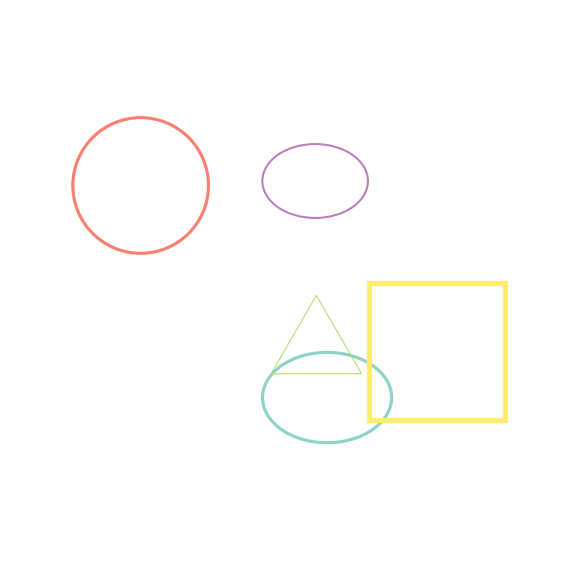[{"shape": "oval", "thickness": 1.5, "radius": 0.56, "center": [0.566, 0.311]}, {"shape": "circle", "thickness": 1.5, "radius": 0.59, "center": [0.244, 0.678]}, {"shape": "triangle", "thickness": 0.5, "radius": 0.45, "center": [0.548, 0.397]}, {"shape": "oval", "thickness": 1, "radius": 0.46, "center": [0.546, 0.686]}, {"shape": "square", "thickness": 2.5, "radius": 0.59, "center": [0.757, 0.391]}]